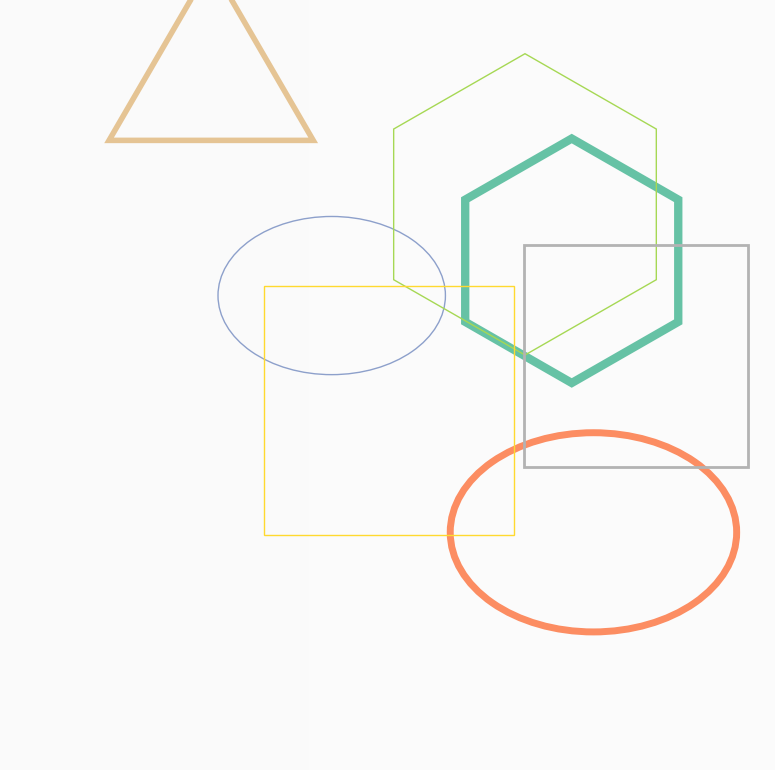[{"shape": "hexagon", "thickness": 3, "radius": 0.79, "center": [0.738, 0.661]}, {"shape": "oval", "thickness": 2.5, "radius": 0.92, "center": [0.766, 0.309]}, {"shape": "oval", "thickness": 0.5, "radius": 0.73, "center": [0.428, 0.616]}, {"shape": "hexagon", "thickness": 0.5, "radius": 0.98, "center": [0.677, 0.735]}, {"shape": "square", "thickness": 0.5, "radius": 0.81, "center": [0.502, 0.467]}, {"shape": "triangle", "thickness": 2, "radius": 0.76, "center": [0.272, 0.894]}, {"shape": "square", "thickness": 1, "radius": 0.72, "center": [0.821, 0.537]}]